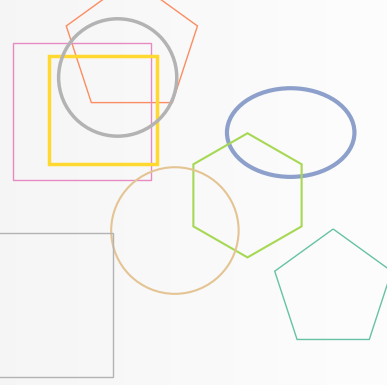[{"shape": "pentagon", "thickness": 1, "radius": 0.79, "center": [0.86, 0.247]}, {"shape": "pentagon", "thickness": 1, "radius": 0.89, "center": [0.34, 0.878]}, {"shape": "oval", "thickness": 3, "radius": 0.82, "center": [0.75, 0.656]}, {"shape": "square", "thickness": 1, "radius": 0.89, "center": [0.212, 0.71]}, {"shape": "hexagon", "thickness": 1.5, "radius": 0.81, "center": [0.639, 0.493]}, {"shape": "square", "thickness": 2.5, "radius": 0.7, "center": [0.266, 0.714]}, {"shape": "circle", "thickness": 1.5, "radius": 0.82, "center": [0.451, 0.401]}, {"shape": "circle", "thickness": 2.5, "radius": 0.76, "center": [0.304, 0.799]}, {"shape": "square", "thickness": 1, "radius": 0.94, "center": [0.105, 0.209]}]